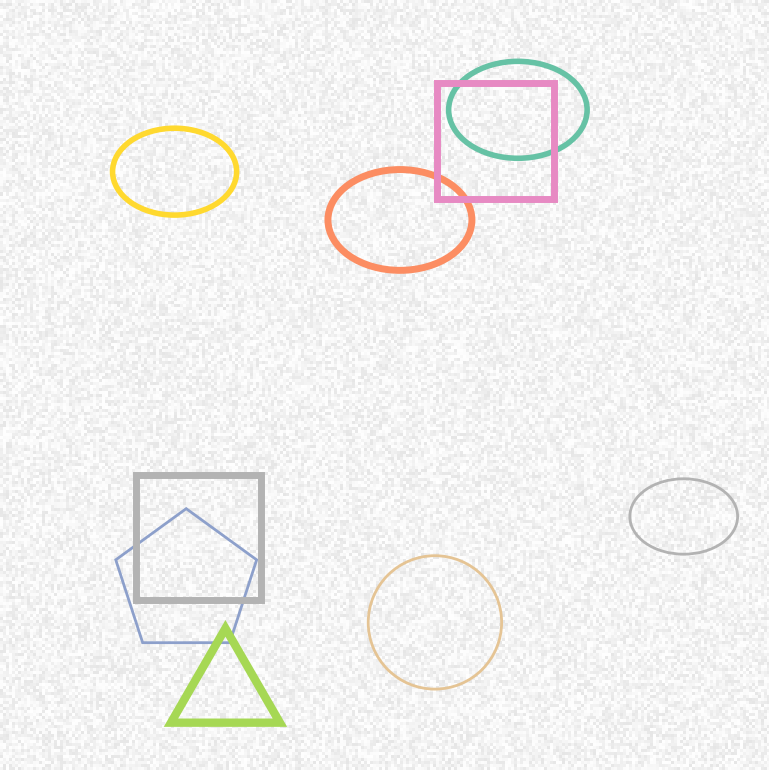[{"shape": "oval", "thickness": 2, "radius": 0.45, "center": [0.673, 0.857]}, {"shape": "oval", "thickness": 2.5, "radius": 0.47, "center": [0.519, 0.714]}, {"shape": "pentagon", "thickness": 1, "radius": 0.48, "center": [0.242, 0.243]}, {"shape": "square", "thickness": 2.5, "radius": 0.38, "center": [0.644, 0.817]}, {"shape": "triangle", "thickness": 3, "radius": 0.41, "center": [0.293, 0.102]}, {"shape": "oval", "thickness": 2, "radius": 0.4, "center": [0.227, 0.777]}, {"shape": "circle", "thickness": 1, "radius": 0.43, "center": [0.565, 0.192]}, {"shape": "oval", "thickness": 1, "radius": 0.35, "center": [0.888, 0.329]}, {"shape": "square", "thickness": 2.5, "radius": 0.41, "center": [0.258, 0.302]}]